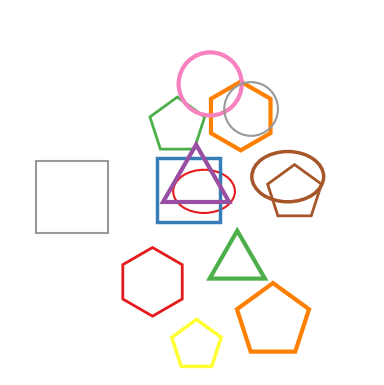[{"shape": "hexagon", "thickness": 2, "radius": 0.45, "center": [0.396, 0.268]}, {"shape": "oval", "thickness": 1.5, "radius": 0.4, "center": [0.53, 0.503]}, {"shape": "square", "thickness": 2.5, "radius": 0.41, "center": [0.489, 0.506]}, {"shape": "triangle", "thickness": 3, "radius": 0.41, "center": [0.616, 0.318]}, {"shape": "pentagon", "thickness": 2, "radius": 0.37, "center": [0.461, 0.673]}, {"shape": "triangle", "thickness": 3, "radius": 0.5, "center": [0.509, 0.525]}, {"shape": "pentagon", "thickness": 3, "radius": 0.49, "center": [0.709, 0.166]}, {"shape": "hexagon", "thickness": 3, "radius": 0.45, "center": [0.625, 0.699]}, {"shape": "pentagon", "thickness": 2.5, "radius": 0.34, "center": [0.51, 0.103]}, {"shape": "oval", "thickness": 2.5, "radius": 0.47, "center": [0.747, 0.541]}, {"shape": "pentagon", "thickness": 2, "radius": 0.37, "center": [0.765, 0.499]}, {"shape": "circle", "thickness": 3, "radius": 0.41, "center": [0.546, 0.782]}, {"shape": "square", "thickness": 1.5, "radius": 0.47, "center": [0.188, 0.488]}, {"shape": "circle", "thickness": 1.5, "radius": 0.35, "center": [0.652, 0.717]}]